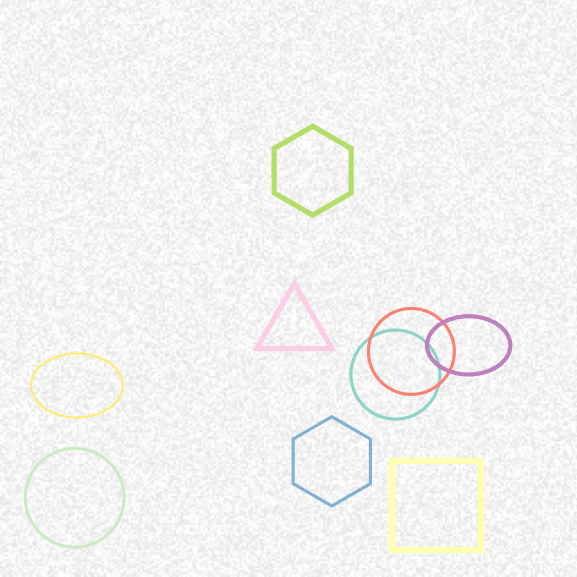[{"shape": "circle", "thickness": 1.5, "radius": 0.39, "center": [0.685, 0.35]}, {"shape": "square", "thickness": 3, "radius": 0.39, "center": [0.756, 0.124]}, {"shape": "circle", "thickness": 1.5, "radius": 0.37, "center": [0.712, 0.391]}, {"shape": "hexagon", "thickness": 1.5, "radius": 0.39, "center": [0.575, 0.2]}, {"shape": "hexagon", "thickness": 2.5, "radius": 0.38, "center": [0.541, 0.704]}, {"shape": "triangle", "thickness": 2.5, "radius": 0.37, "center": [0.51, 0.433]}, {"shape": "oval", "thickness": 2, "radius": 0.36, "center": [0.812, 0.401]}, {"shape": "circle", "thickness": 1.5, "radius": 0.43, "center": [0.129, 0.137]}, {"shape": "oval", "thickness": 1, "radius": 0.4, "center": [0.133, 0.332]}]